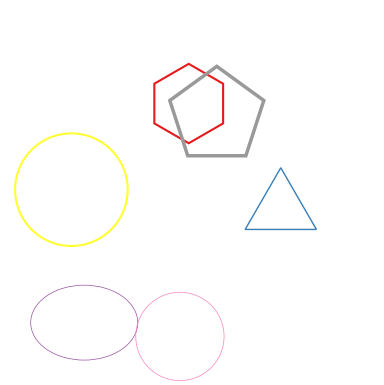[{"shape": "hexagon", "thickness": 1.5, "radius": 0.52, "center": [0.49, 0.731]}, {"shape": "triangle", "thickness": 1, "radius": 0.53, "center": [0.729, 0.457]}, {"shape": "oval", "thickness": 0.5, "radius": 0.7, "center": [0.219, 0.162]}, {"shape": "circle", "thickness": 1.5, "radius": 0.73, "center": [0.185, 0.507]}, {"shape": "circle", "thickness": 0.5, "radius": 0.57, "center": [0.467, 0.126]}, {"shape": "pentagon", "thickness": 2.5, "radius": 0.64, "center": [0.563, 0.699]}]